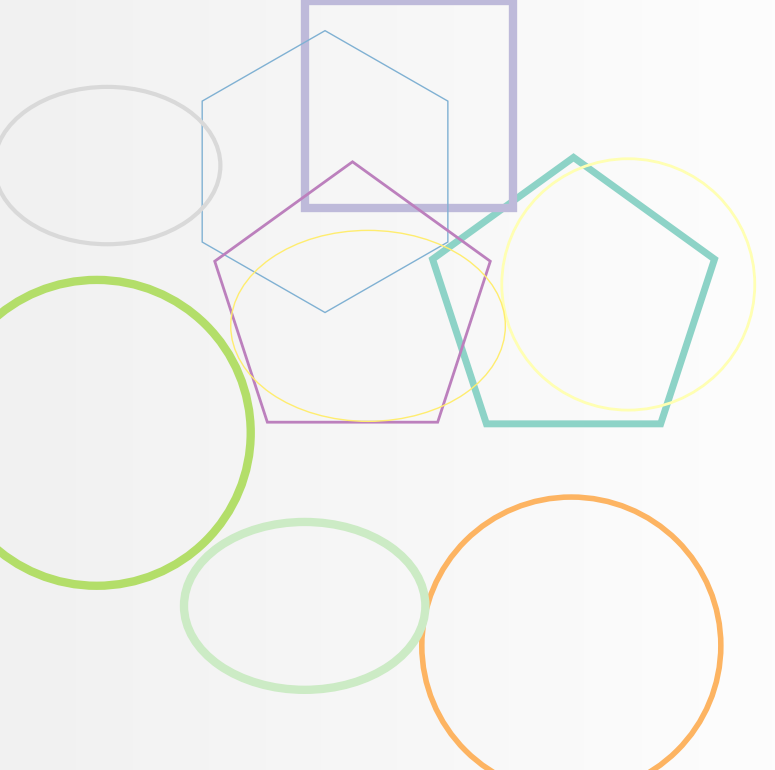[{"shape": "pentagon", "thickness": 2.5, "radius": 0.96, "center": [0.74, 0.604]}, {"shape": "circle", "thickness": 1, "radius": 0.82, "center": [0.811, 0.631]}, {"shape": "square", "thickness": 3, "radius": 0.67, "center": [0.528, 0.865]}, {"shape": "hexagon", "thickness": 0.5, "radius": 0.92, "center": [0.419, 0.777]}, {"shape": "circle", "thickness": 2, "radius": 0.96, "center": [0.737, 0.162]}, {"shape": "circle", "thickness": 3, "radius": 0.99, "center": [0.125, 0.438]}, {"shape": "oval", "thickness": 1.5, "radius": 0.73, "center": [0.138, 0.785]}, {"shape": "pentagon", "thickness": 1, "radius": 0.93, "center": [0.455, 0.603]}, {"shape": "oval", "thickness": 3, "radius": 0.78, "center": [0.393, 0.213]}, {"shape": "oval", "thickness": 0.5, "radius": 0.89, "center": [0.475, 0.577]}]